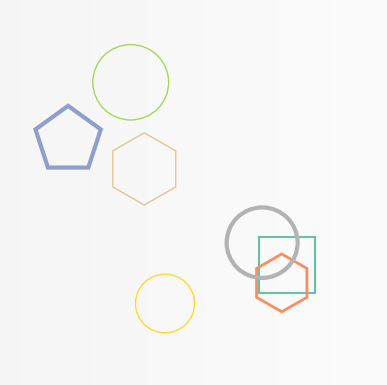[{"shape": "square", "thickness": 1.5, "radius": 0.36, "center": [0.741, 0.312]}, {"shape": "hexagon", "thickness": 2, "radius": 0.38, "center": [0.727, 0.265]}, {"shape": "pentagon", "thickness": 3, "radius": 0.44, "center": [0.176, 0.637]}, {"shape": "circle", "thickness": 1, "radius": 0.49, "center": [0.337, 0.786]}, {"shape": "circle", "thickness": 1, "radius": 0.38, "center": [0.426, 0.212]}, {"shape": "hexagon", "thickness": 1, "radius": 0.47, "center": [0.372, 0.561]}, {"shape": "circle", "thickness": 3, "radius": 0.46, "center": [0.676, 0.37]}]